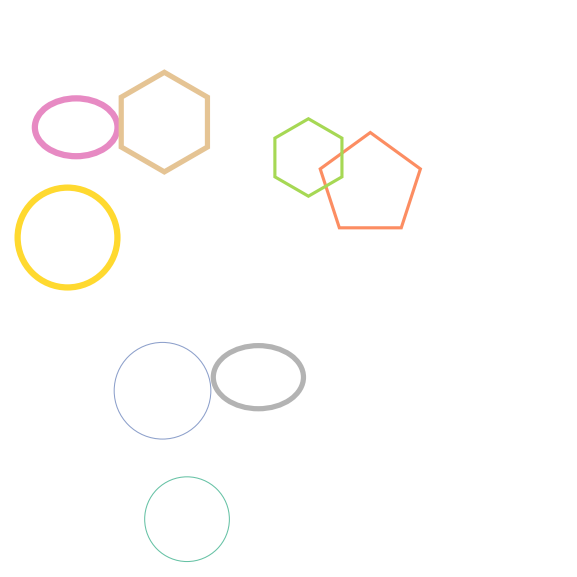[{"shape": "circle", "thickness": 0.5, "radius": 0.37, "center": [0.324, 0.1]}, {"shape": "pentagon", "thickness": 1.5, "radius": 0.46, "center": [0.641, 0.678]}, {"shape": "circle", "thickness": 0.5, "radius": 0.42, "center": [0.281, 0.323]}, {"shape": "oval", "thickness": 3, "radius": 0.36, "center": [0.132, 0.779]}, {"shape": "hexagon", "thickness": 1.5, "radius": 0.34, "center": [0.534, 0.726]}, {"shape": "circle", "thickness": 3, "radius": 0.43, "center": [0.117, 0.588]}, {"shape": "hexagon", "thickness": 2.5, "radius": 0.43, "center": [0.285, 0.788]}, {"shape": "oval", "thickness": 2.5, "radius": 0.39, "center": [0.447, 0.346]}]